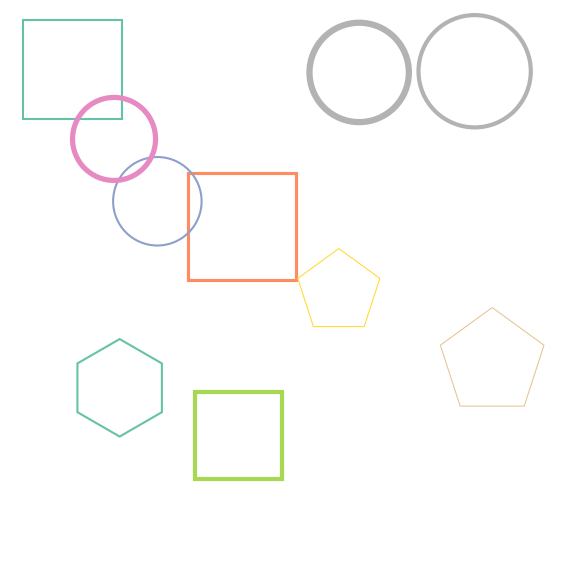[{"shape": "hexagon", "thickness": 1, "radius": 0.42, "center": [0.207, 0.328]}, {"shape": "square", "thickness": 1, "radius": 0.43, "center": [0.125, 0.879]}, {"shape": "square", "thickness": 1.5, "radius": 0.46, "center": [0.419, 0.607]}, {"shape": "circle", "thickness": 1, "radius": 0.38, "center": [0.272, 0.651]}, {"shape": "circle", "thickness": 2.5, "radius": 0.36, "center": [0.197, 0.759]}, {"shape": "square", "thickness": 2, "radius": 0.38, "center": [0.413, 0.245]}, {"shape": "pentagon", "thickness": 0.5, "radius": 0.37, "center": [0.587, 0.494]}, {"shape": "pentagon", "thickness": 0.5, "radius": 0.47, "center": [0.852, 0.372]}, {"shape": "circle", "thickness": 3, "radius": 0.43, "center": [0.622, 0.874]}, {"shape": "circle", "thickness": 2, "radius": 0.49, "center": [0.822, 0.876]}]